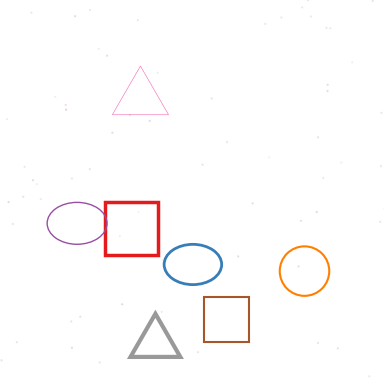[{"shape": "square", "thickness": 2.5, "radius": 0.34, "center": [0.342, 0.407]}, {"shape": "oval", "thickness": 2, "radius": 0.37, "center": [0.501, 0.313]}, {"shape": "oval", "thickness": 1, "radius": 0.39, "center": [0.2, 0.42]}, {"shape": "circle", "thickness": 1.5, "radius": 0.32, "center": [0.791, 0.296]}, {"shape": "square", "thickness": 1.5, "radius": 0.29, "center": [0.588, 0.17]}, {"shape": "triangle", "thickness": 0.5, "radius": 0.42, "center": [0.365, 0.744]}, {"shape": "triangle", "thickness": 3, "radius": 0.37, "center": [0.404, 0.11]}]